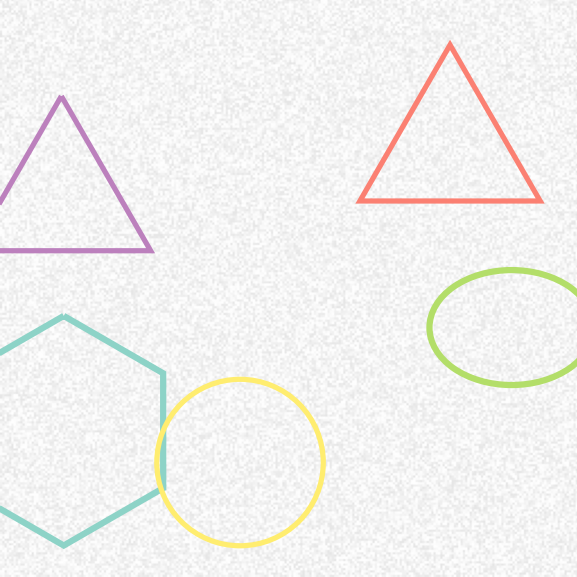[{"shape": "hexagon", "thickness": 3, "radius": 0.99, "center": [0.11, 0.253]}, {"shape": "triangle", "thickness": 2.5, "radius": 0.9, "center": [0.779, 0.741]}, {"shape": "oval", "thickness": 3, "radius": 0.71, "center": [0.886, 0.432]}, {"shape": "triangle", "thickness": 2.5, "radius": 0.89, "center": [0.106, 0.654]}, {"shape": "circle", "thickness": 2.5, "radius": 0.72, "center": [0.416, 0.198]}]